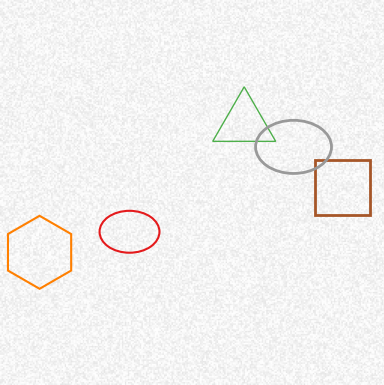[{"shape": "oval", "thickness": 1.5, "radius": 0.39, "center": [0.336, 0.398]}, {"shape": "triangle", "thickness": 1, "radius": 0.47, "center": [0.634, 0.68]}, {"shape": "hexagon", "thickness": 1.5, "radius": 0.47, "center": [0.103, 0.345]}, {"shape": "square", "thickness": 2, "radius": 0.36, "center": [0.89, 0.513]}, {"shape": "oval", "thickness": 2, "radius": 0.49, "center": [0.762, 0.618]}]